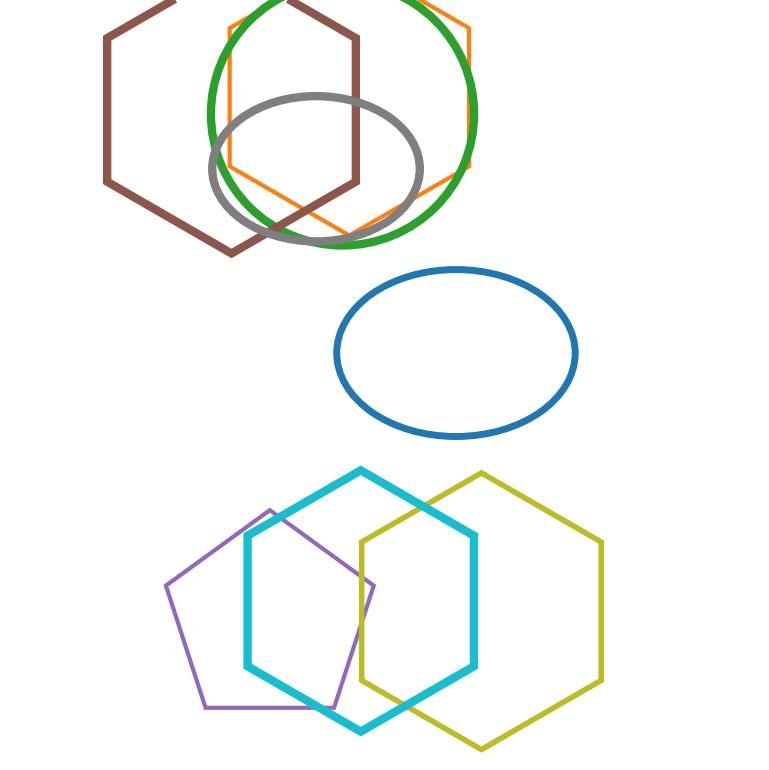[{"shape": "oval", "thickness": 2.5, "radius": 0.77, "center": [0.592, 0.542]}, {"shape": "hexagon", "thickness": 1.5, "radius": 0.9, "center": [0.454, 0.874]}, {"shape": "circle", "thickness": 3, "radius": 0.85, "center": [0.445, 0.852]}, {"shape": "pentagon", "thickness": 1.5, "radius": 0.71, "center": [0.35, 0.196]}, {"shape": "hexagon", "thickness": 3, "radius": 0.93, "center": [0.301, 0.857]}, {"shape": "oval", "thickness": 3, "radius": 0.67, "center": [0.41, 0.781]}, {"shape": "hexagon", "thickness": 2, "radius": 0.9, "center": [0.625, 0.206]}, {"shape": "hexagon", "thickness": 3, "radius": 0.85, "center": [0.469, 0.219]}]